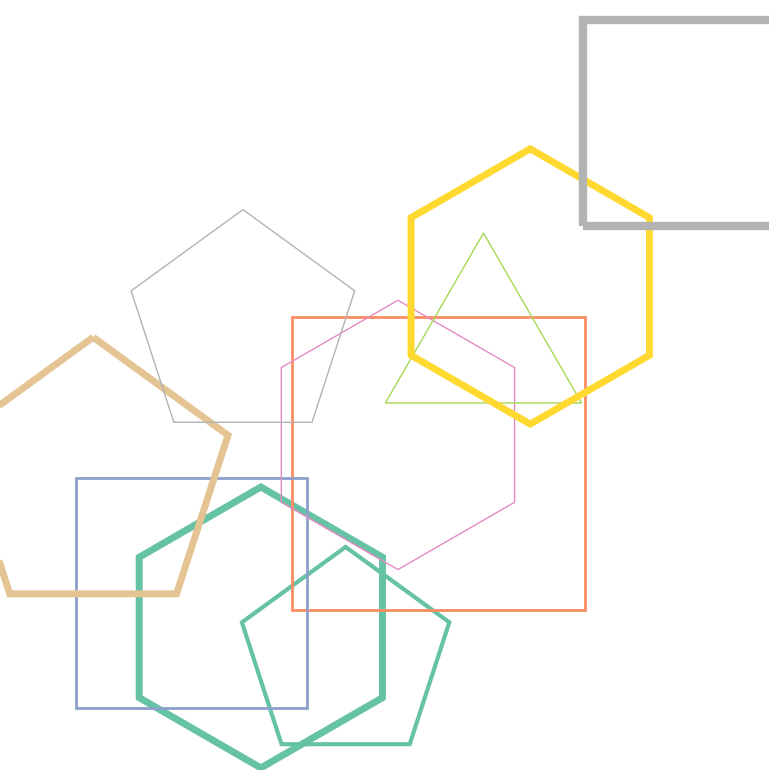[{"shape": "pentagon", "thickness": 1.5, "radius": 0.71, "center": [0.449, 0.148]}, {"shape": "hexagon", "thickness": 2.5, "radius": 0.91, "center": [0.339, 0.185]}, {"shape": "square", "thickness": 1, "radius": 0.95, "center": [0.569, 0.398]}, {"shape": "square", "thickness": 1, "radius": 0.75, "center": [0.249, 0.23]}, {"shape": "hexagon", "thickness": 0.5, "radius": 0.87, "center": [0.517, 0.435]}, {"shape": "triangle", "thickness": 0.5, "radius": 0.74, "center": [0.628, 0.55]}, {"shape": "hexagon", "thickness": 2.5, "radius": 0.89, "center": [0.689, 0.628]}, {"shape": "pentagon", "thickness": 2.5, "radius": 0.92, "center": [0.121, 0.378]}, {"shape": "square", "thickness": 3, "radius": 0.67, "center": [0.891, 0.841]}, {"shape": "pentagon", "thickness": 0.5, "radius": 0.76, "center": [0.315, 0.575]}]